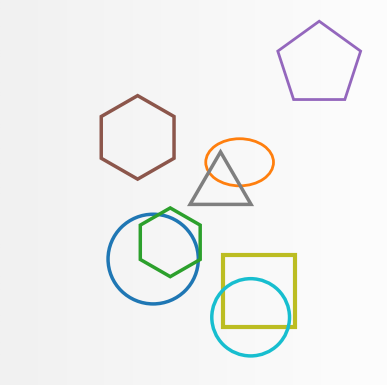[{"shape": "circle", "thickness": 2.5, "radius": 0.58, "center": [0.395, 0.327]}, {"shape": "oval", "thickness": 2, "radius": 0.44, "center": [0.618, 0.578]}, {"shape": "hexagon", "thickness": 2.5, "radius": 0.45, "center": [0.439, 0.371]}, {"shape": "pentagon", "thickness": 2, "radius": 0.56, "center": [0.824, 0.832]}, {"shape": "hexagon", "thickness": 2.5, "radius": 0.54, "center": [0.355, 0.643]}, {"shape": "triangle", "thickness": 2.5, "radius": 0.45, "center": [0.569, 0.515]}, {"shape": "square", "thickness": 3, "radius": 0.47, "center": [0.668, 0.244]}, {"shape": "circle", "thickness": 2.5, "radius": 0.5, "center": [0.647, 0.176]}]